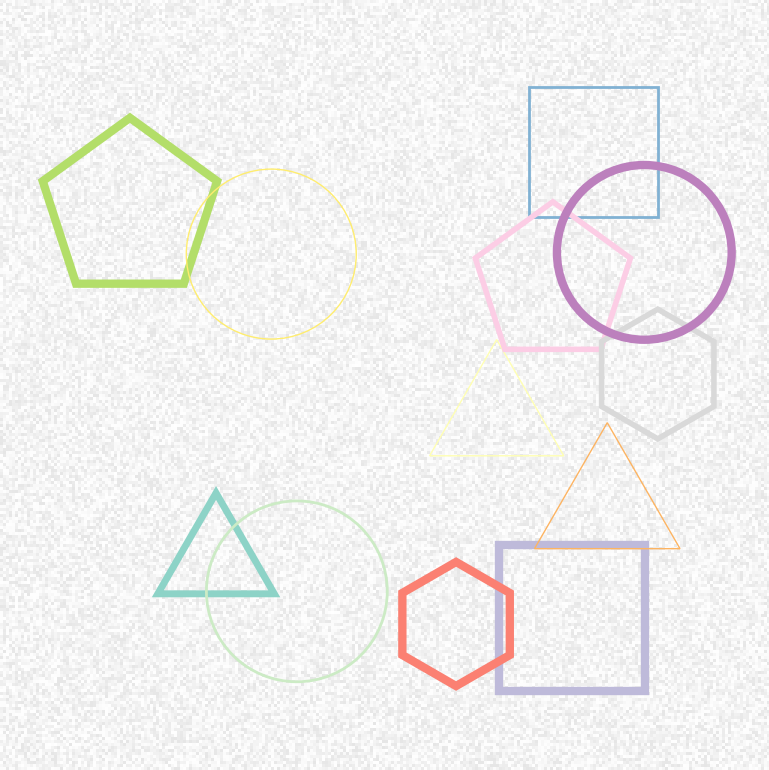[{"shape": "triangle", "thickness": 2.5, "radius": 0.44, "center": [0.281, 0.272]}, {"shape": "triangle", "thickness": 0.5, "radius": 0.5, "center": [0.645, 0.458]}, {"shape": "square", "thickness": 3, "radius": 0.47, "center": [0.743, 0.198]}, {"shape": "hexagon", "thickness": 3, "radius": 0.4, "center": [0.592, 0.19]}, {"shape": "square", "thickness": 1, "radius": 0.42, "center": [0.771, 0.802]}, {"shape": "triangle", "thickness": 0.5, "radius": 0.55, "center": [0.789, 0.342]}, {"shape": "pentagon", "thickness": 3, "radius": 0.6, "center": [0.169, 0.728]}, {"shape": "pentagon", "thickness": 2, "radius": 0.53, "center": [0.718, 0.632]}, {"shape": "hexagon", "thickness": 2, "radius": 0.42, "center": [0.854, 0.514]}, {"shape": "circle", "thickness": 3, "radius": 0.57, "center": [0.837, 0.672]}, {"shape": "circle", "thickness": 1, "radius": 0.59, "center": [0.386, 0.232]}, {"shape": "circle", "thickness": 0.5, "radius": 0.55, "center": [0.352, 0.67]}]